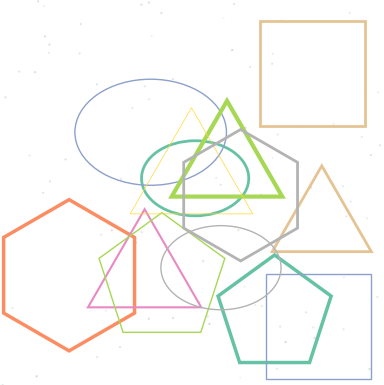[{"shape": "oval", "thickness": 2, "radius": 0.7, "center": [0.507, 0.537]}, {"shape": "pentagon", "thickness": 2.5, "radius": 0.77, "center": [0.713, 0.183]}, {"shape": "hexagon", "thickness": 2.5, "radius": 0.98, "center": [0.179, 0.285]}, {"shape": "oval", "thickness": 1, "radius": 0.98, "center": [0.391, 0.657]}, {"shape": "square", "thickness": 1, "radius": 0.68, "center": [0.827, 0.152]}, {"shape": "triangle", "thickness": 1.5, "radius": 0.85, "center": [0.376, 0.287]}, {"shape": "triangle", "thickness": 3, "radius": 0.83, "center": [0.59, 0.572]}, {"shape": "pentagon", "thickness": 1, "radius": 0.86, "center": [0.421, 0.276]}, {"shape": "triangle", "thickness": 0.5, "radius": 0.92, "center": [0.497, 0.536]}, {"shape": "square", "thickness": 2, "radius": 0.68, "center": [0.812, 0.809]}, {"shape": "triangle", "thickness": 2, "radius": 0.74, "center": [0.836, 0.421]}, {"shape": "hexagon", "thickness": 2, "radius": 0.85, "center": [0.625, 0.493]}, {"shape": "oval", "thickness": 1, "radius": 0.78, "center": [0.574, 0.305]}]